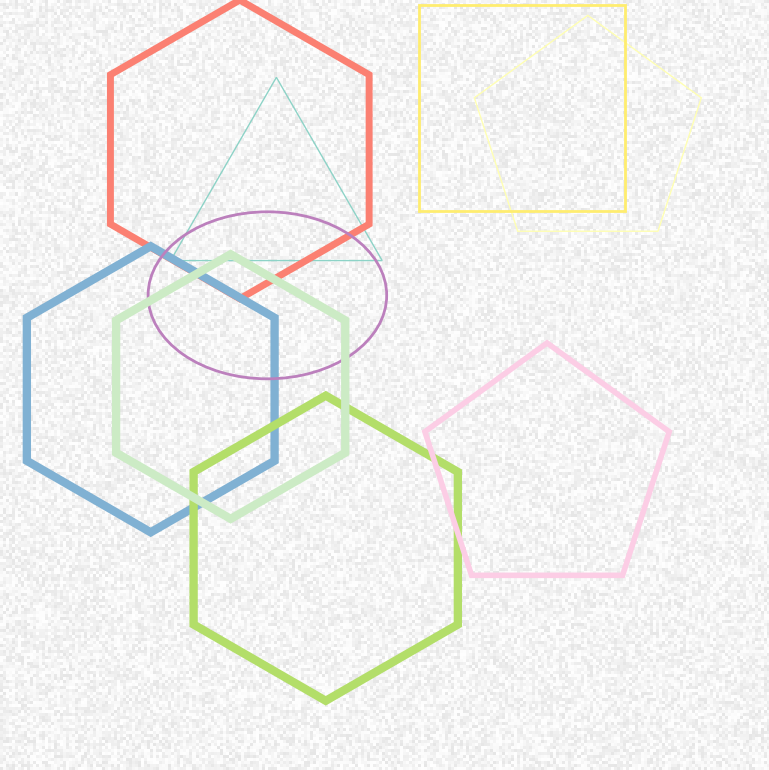[{"shape": "triangle", "thickness": 0.5, "radius": 0.79, "center": [0.359, 0.741]}, {"shape": "pentagon", "thickness": 0.5, "radius": 0.77, "center": [0.763, 0.825]}, {"shape": "hexagon", "thickness": 2.5, "radius": 0.97, "center": [0.311, 0.806]}, {"shape": "hexagon", "thickness": 3, "radius": 0.93, "center": [0.196, 0.494]}, {"shape": "hexagon", "thickness": 3, "radius": 0.99, "center": [0.423, 0.288]}, {"shape": "pentagon", "thickness": 2, "radius": 0.83, "center": [0.71, 0.388]}, {"shape": "oval", "thickness": 1, "radius": 0.77, "center": [0.347, 0.616]}, {"shape": "hexagon", "thickness": 3, "radius": 0.86, "center": [0.3, 0.498]}, {"shape": "square", "thickness": 1, "radius": 0.67, "center": [0.678, 0.86]}]